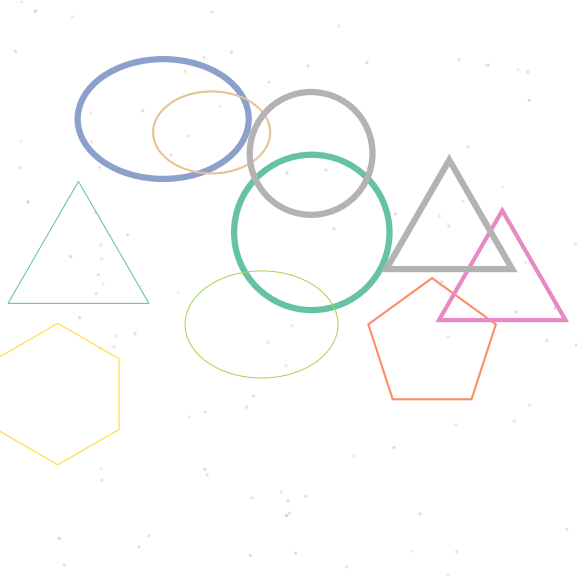[{"shape": "circle", "thickness": 3, "radius": 0.67, "center": [0.54, 0.597]}, {"shape": "triangle", "thickness": 0.5, "radius": 0.7, "center": [0.136, 0.544]}, {"shape": "pentagon", "thickness": 1, "radius": 0.58, "center": [0.748, 0.402]}, {"shape": "oval", "thickness": 3, "radius": 0.74, "center": [0.283, 0.793]}, {"shape": "triangle", "thickness": 2, "radius": 0.63, "center": [0.87, 0.508]}, {"shape": "oval", "thickness": 0.5, "radius": 0.66, "center": [0.453, 0.437]}, {"shape": "hexagon", "thickness": 0.5, "radius": 0.61, "center": [0.1, 0.317]}, {"shape": "oval", "thickness": 1, "radius": 0.51, "center": [0.366, 0.77]}, {"shape": "triangle", "thickness": 3, "radius": 0.63, "center": [0.778, 0.596]}, {"shape": "circle", "thickness": 3, "radius": 0.53, "center": [0.539, 0.733]}]